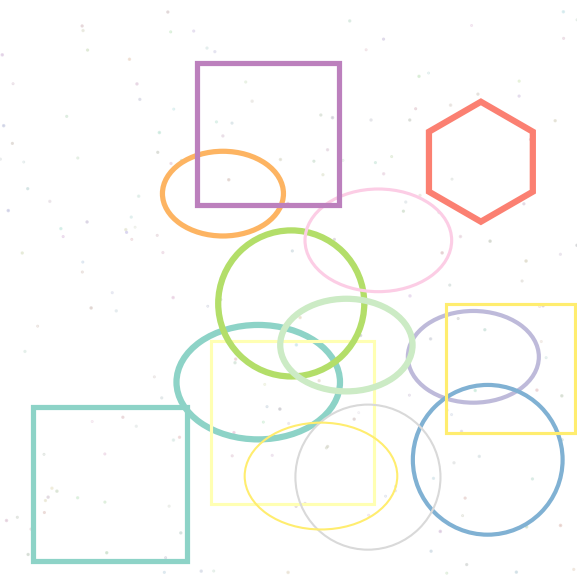[{"shape": "oval", "thickness": 3, "radius": 0.71, "center": [0.447, 0.337]}, {"shape": "square", "thickness": 2.5, "radius": 0.66, "center": [0.191, 0.161]}, {"shape": "square", "thickness": 1.5, "radius": 0.7, "center": [0.506, 0.268]}, {"shape": "oval", "thickness": 2, "radius": 0.57, "center": [0.82, 0.381]}, {"shape": "hexagon", "thickness": 3, "radius": 0.52, "center": [0.833, 0.719]}, {"shape": "circle", "thickness": 2, "radius": 0.65, "center": [0.845, 0.203]}, {"shape": "oval", "thickness": 2.5, "radius": 0.52, "center": [0.386, 0.664]}, {"shape": "circle", "thickness": 3, "radius": 0.63, "center": [0.504, 0.474]}, {"shape": "oval", "thickness": 1.5, "radius": 0.63, "center": [0.655, 0.583]}, {"shape": "circle", "thickness": 1, "radius": 0.63, "center": [0.637, 0.173]}, {"shape": "square", "thickness": 2.5, "radius": 0.61, "center": [0.464, 0.767]}, {"shape": "oval", "thickness": 3, "radius": 0.57, "center": [0.6, 0.402]}, {"shape": "oval", "thickness": 1, "radius": 0.66, "center": [0.556, 0.175]}, {"shape": "square", "thickness": 1.5, "radius": 0.56, "center": [0.884, 0.361]}]